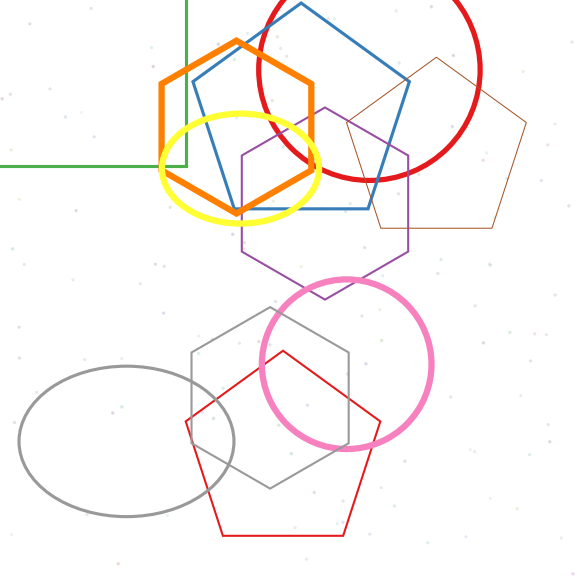[{"shape": "pentagon", "thickness": 1, "radius": 0.89, "center": [0.49, 0.215]}, {"shape": "circle", "thickness": 2.5, "radius": 0.96, "center": [0.64, 0.878]}, {"shape": "pentagon", "thickness": 1.5, "radius": 0.99, "center": [0.521, 0.797]}, {"shape": "square", "thickness": 1.5, "radius": 0.83, "center": [0.158, 0.876]}, {"shape": "hexagon", "thickness": 1, "radius": 0.83, "center": [0.563, 0.647]}, {"shape": "hexagon", "thickness": 3, "radius": 0.75, "center": [0.409, 0.779]}, {"shape": "oval", "thickness": 3, "radius": 0.68, "center": [0.417, 0.707]}, {"shape": "pentagon", "thickness": 0.5, "radius": 0.82, "center": [0.756, 0.736]}, {"shape": "circle", "thickness": 3, "radius": 0.73, "center": [0.6, 0.368]}, {"shape": "hexagon", "thickness": 1, "radius": 0.79, "center": [0.468, 0.31]}, {"shape": "oval", "thickness": 1.5, "radius": 0.93, "center": [0.219, 0.235]}]